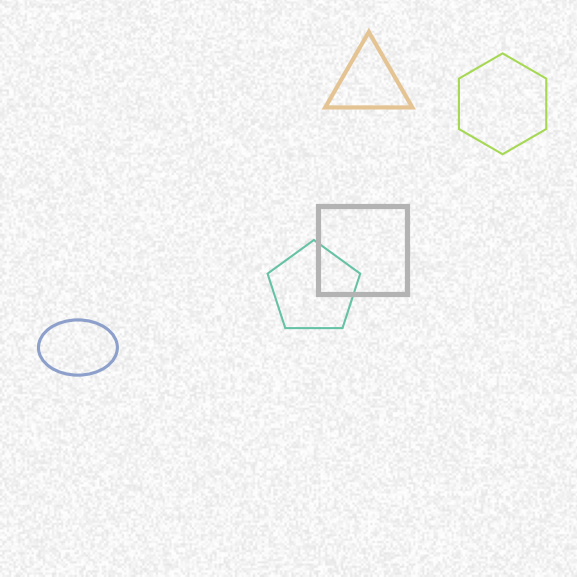[{"shape": "pentagon", "thickness": 1, "radius": 0.42, "center": [0.544, 0.499]}, {"shape": "oval", "thickness": 1.5, "radius": 0.34, "center": [0.135, 0.397]}, {"shape": "hexagon", "thickness": 1, "radius": 0.44, "center": [0.87, 0.819]}, {"shape": "triangle", "thickness": 2, "radius": 0.44, "center": [0.639, 0.857]}, {"shape": "square", "thickness": 2.5, "radius": 0.38, "center": [0.628, 0.566]}]